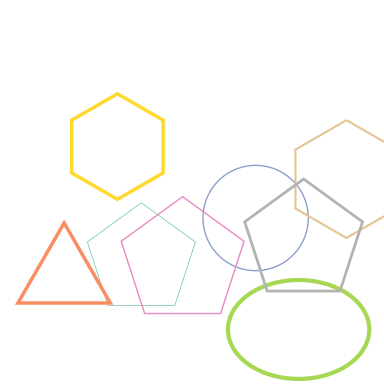[{"shape": "pentagon", "thickness": 0.5, "radius": 0.74, "center": [0.367, 0.326]}, {"shape": "triangle", "thickness": 2.5, "radius": 0.69, "center": [0.167, 0.282]}, {"shape": "circle", "thickness": 1, "radius": 0.68, "center": [0.664, 0.434]}, {"shape": "pentagon", "thickness": 1, "radius": 0.84, "center": [0.474, 0.321]}, {"shape": "oval", "thickness": 3, "radius": 0.92, "center": [0.776, 0.144]}, {"shape": "hexagon", "thickness": 2.5, "radius": 0.69, "center": [0.305, 0.619]}, {"shape": "hexagon", "thickness": 1.5, "radius": 0.77, "center": [0.9, 0.535]}, {"shape": "pentagon", "thickness": 2, "radius": 0.8, "center": [0.789, 0.374]}]